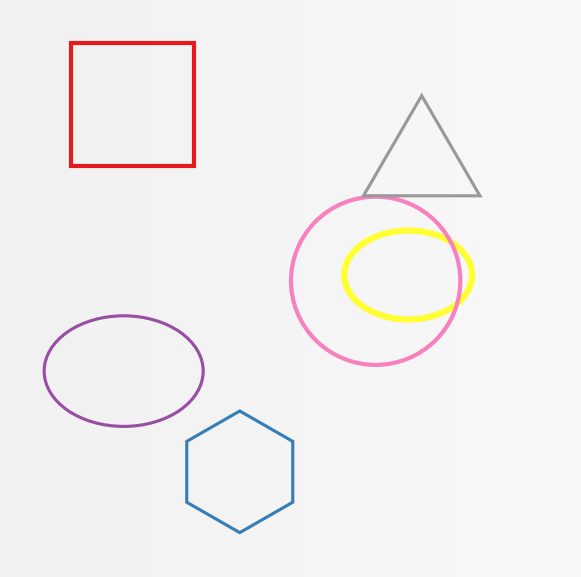[{"shape": "square", "thickness": 2, "radius": 0.53, "center": [0.228, 0.818]}, {"shape": "hexagon", "thickness": 1.5, "radius": 0.53, "center": [0.412, 0.182]}, {"shape": "oval", "thickness": 1.5, "radius": 0.68, "center": [0.213, 0.357]}, {"shape": "oval", "thickness": 3, "radius": 0.55, "center": [0.702, 0.523]}, {"shape": "circle", "thickness": 2, "radius": 0.73, "center": [0.646, 0.513]}, {"shape": "triangle", "thickness": 1.5, "radius": 0.58, "center": [0.725, 0.718]}]